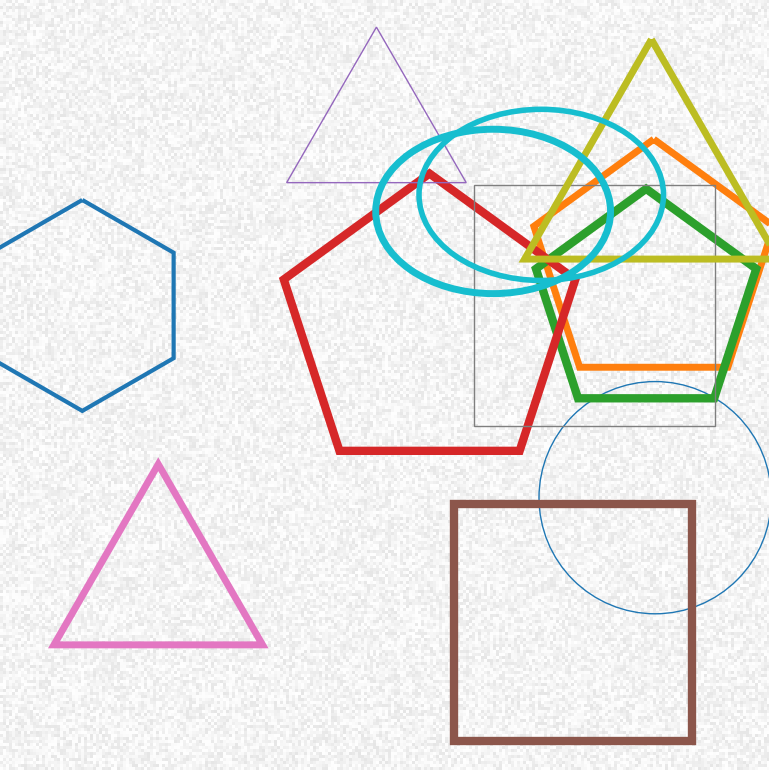[{"shape": "hexagon", "thickness": 1.5, "radius": 0.68, "center": [0.107, 0.603]}, {"shape": "circle", "thickness": 0.5, "radius": 0.75, "center": [0.851, 0.354]}, {"shape": "pentagon", "thickness": 2.5, "radius": 0.82, "center": [0.849, 0.655]}, {"shape": "pentagon", "thickness": 3, "radius": 0.75, "center": [0.839, 0.604]}, {"shape": "pentagon", "thickness": 3, "radius": 1.0, "center": [0.558, 0.576]}, {"shape": "triangle", "thickness": 0.5, "radius": 0.67, "center": [0.489, 0.83]}, {"shape": "square", "thickness": 3, "radius": 0.77, "center": [0.745, 0.191]}, {"shape": "triangle", "thickness": 2.5, "radius": 0.78, "center": [0.206, 0.241]}, {"shape": "square", "thickness": 0.5, "radius": 0.78, "center": [0.772, 0.603]}, {"shape": "triangle", "thickness": 2.5, "radius": 0.95, "center": [0.846, 0.759]}, {"shape": "oval", "thickness": 2, "radius": 0.79, "center": [0.703, 0.747]}, {"shape": "oval", "thickness": 2.5, "radius": 0.76, "center": [0.64, 0.725]}]